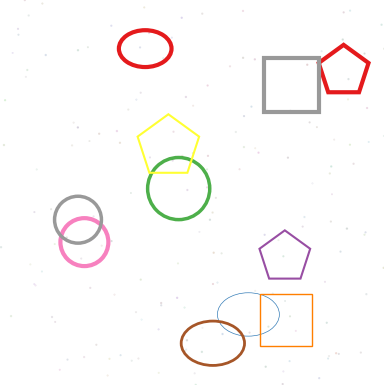[{"shape": "pentagon", "thickness": 3, "radius": 0.34, "center": [0.893, 0.815]}, {"shape": "oval", "thickness": 3, "radius": 0.34, "center": [0.377, 0.874]}, {"shape": "oval", "thickness": 0.5, "radius": 0.4, "center": [0.645, 0.183]}, {"shape": "circle", "thickness": 2.5, "radius": 0.4, "center": [0.464, 0.51]}, {"shape": "pentagon", "thickness": 1.5, "radius": 0.35, "center": [0.74, 0.332]}, {"shape": "square", "thickness": 1, "radius": 0.34, "center": [0.743, 0.17]}, {"shape": "pentagon", "thickness": 1.5, "radius": 0.42, "center": [0.437, 0.619]}, {"shape": "oval", "thickness": 2, "radius": 0.41, "center": [0.553, 0.108]}, {"shape": "circle", "thickness": 3, "radius": 0.31, "center": [0.219, 0.371]}, {"shape": "square", "thickness": 3, "radius": 0.36, "center": [0.757, 0.779]}, {"shape": "circle", "thickness": 2.5, "radius": 0.3, "center": [0.203, 0.429]}]